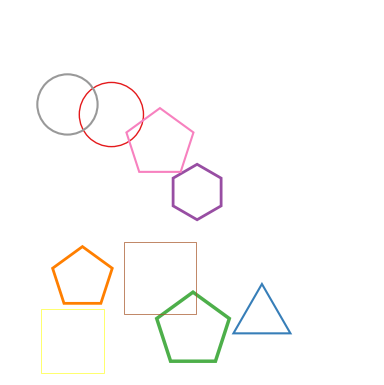[{"shape": "circle", "thickness": 1, "radius": 0.42, "center": [0.289, 0.702]}, {"shape": "triangle", "thickness": 1.5, "radius": 0.43, "center": [0.68, 0.177]}, {"shape": "pentagon", "thickness": 2.5, "radius": 0.5, "center": [0.501, 0.142]}, {"shape": "hexagon", "thickness": 2, "radius": 0.36, "center": [0.512, 0.501]}, {"shape": "pentagon", "thickness": 2, "radius": 0.41, "center": [0.214, 0.278]}, {"shape": "square", "thickness": 0.5, "radius": 0.41, "center": [0.189, 0.114]}, {"shape": "square", "thickness": 0.5, "radius": 0.47, "center": [0.416, 0.278]}, {"shape": "pentagon", "thickness": 1.5, "radius": 0.46, "center": [0.415, 0.628]}, {"shape": "circle", "thickness": 1.5, "radius": 0.39, "center": [0.175, 0.729]}]